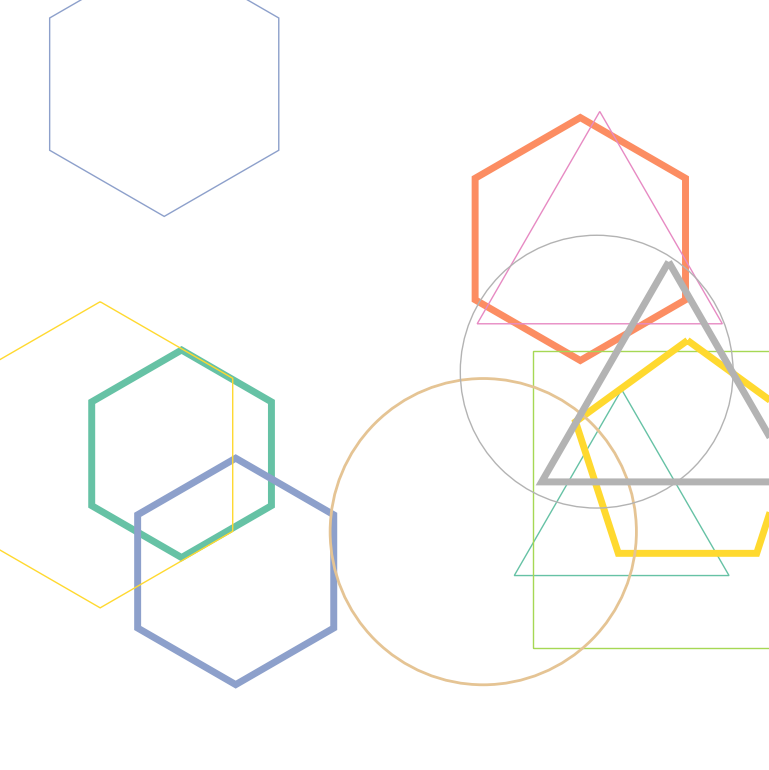[{"shape": "hexagon", "thickness": 2.5, "radius": 0.67, "center": [0.236, 0.411]}, {"shape": "triangle", "thickness": 0.5, "radius": 0.81, "center": [0.807, 0.333]}, {"shape": "hexagon", "thickness": 2.5, "radius": 0.79, "center": [0.754, 0.69]}, {"shape": "hexagon", "thickness": 2.5, "radius": 0.74, "center": [0.306, 0.258]}, {"shape": "hexagon", "thickness": 0.5, "radius": 0.86, "center": [0.213, 0.891]}, {"shape": "triangle", "thickness": 0.5, "radius": 0.92, "center": [0.779, 0.671]}, {"shape": "square", "thickness": 0.5, "radius": 0.96, "center": [0.885, 0.351]}, {"shape": "pentagon", "thickness": 2.5, "radius": 0.76, "center": [0.893, 0.405]}, {"shape": "hexagon", "thickness": 0.5, "radius": 0.99, "center": [0.13, 0.409]}, {"shape": "circle", "thickness": 1, "radius": 0.99, "center": [0.628, 0.31]}, {"shape": "triangle", "thickness": 2.5, "radius": 0.95, "center": [0.868, 0.469]}, {"shape": "circle", "thickness": 0.5, "radius": 0.89, "center": [0.775, 0.517]}]